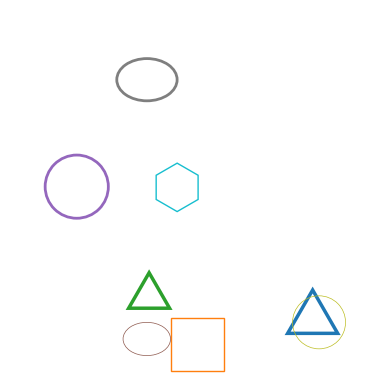[{"shape": "triangle", "thickness": 2.5, "radius": 0.38, "center": [0.812, 0.172]}, {"shape": "square", "thickness": 1, "radius": 0.34, "center": [0.512, 0.105]}, {"shape": "triangle", "thickness": 2.5, "radius": 0.31, "center": [0.387, 0.23]}, {"shape": "circle", "thickness": 2, "radius": 0.41, "center": [0.199, 0.515]}, {"shape": "oval", "thickness": 0.5, "radius": 0.31, "center": [0.381, 0.12]}, {"shape": "oval", "thickness": 2, "radius": 0.39, "center": [0.382, 0.793]}, {"shape": "circle", "thickness": 0.5, "radius": 0.34, "center": [0.829, 0.163]}, {"shape": "hexagon", "thickness": 1, "radius": 0.31, "center": [0.46, 0.513]}]